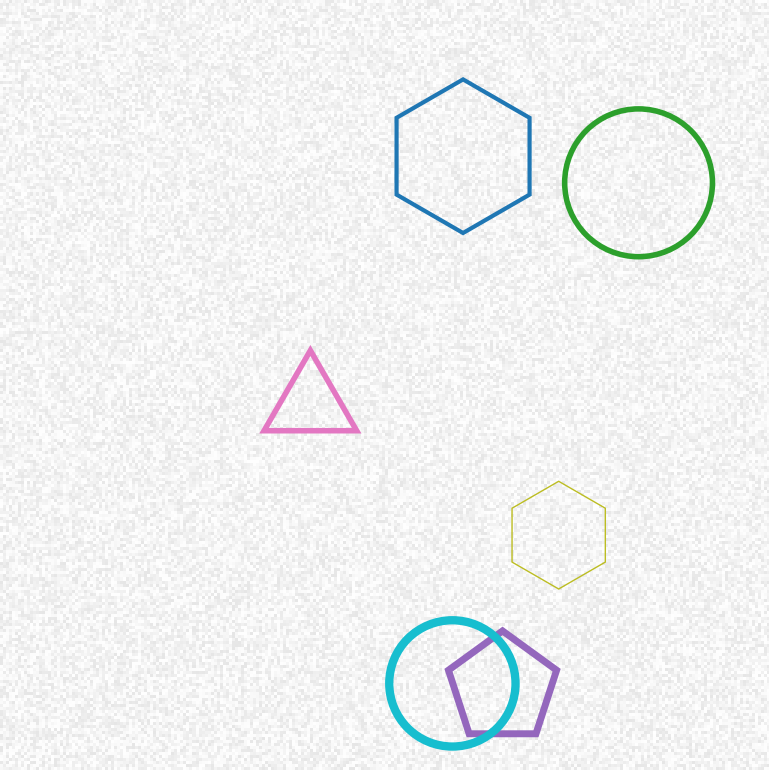[{"shape": "hexagon", "thickness": 1.5, "radius": 0.5, "center": [0.601, 0.797]}, {"shape": "circle", "thickness": 2, "radius": 0.48, "center": [0.829, 0.763]}, {"shape": "pentagon", "thickness": 2.5, "radius": 0.37, "center": [0.653, 0.107]}, {"shape": "triangle", "thickness": 2, "radius": 0.35, "center": [0.403, 0.475]}, {"shape": "hexagon", "thickness": 0.5, "radius": 0.35, "center": [0.726, 0.305]}, {"shape": "circle", "thickness": 3, "radius": 0.41, "center": [0.588, 0.112]}]